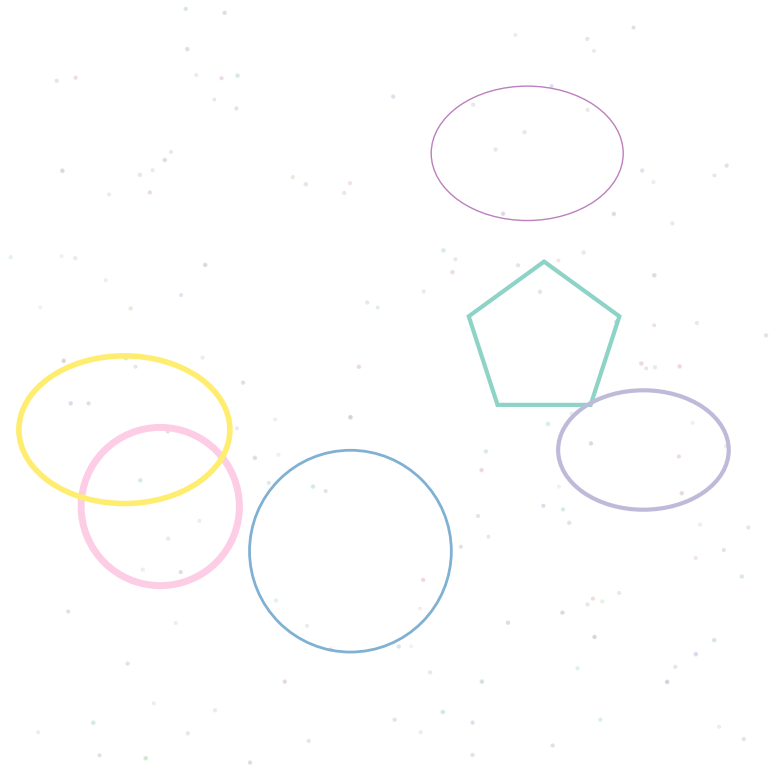[{"shape": "pentagon", "thickness": 1.5, "radius": 0.51, "center": [0.707, 0.557]}, {"shape": "oval", "thickness": 1.5, "radius": 0.55, "center": [0.836, 0.416]}, {"shape": "circle", "thickness": 1, "radius": 0.66, "center": [0.455, 0.284]}, {"shape": "circle", "thickness": 2.5, "radius": 0.51, "center": [0.208, 0.342]}, {"shape": "oval", "thickness": 0.5, "radius": 0.62, "center": [0.685, 0.801]}, {"shape": "oval", "thickness": 2, "radius": 0.69, "center": [0.162, 0.442]}]